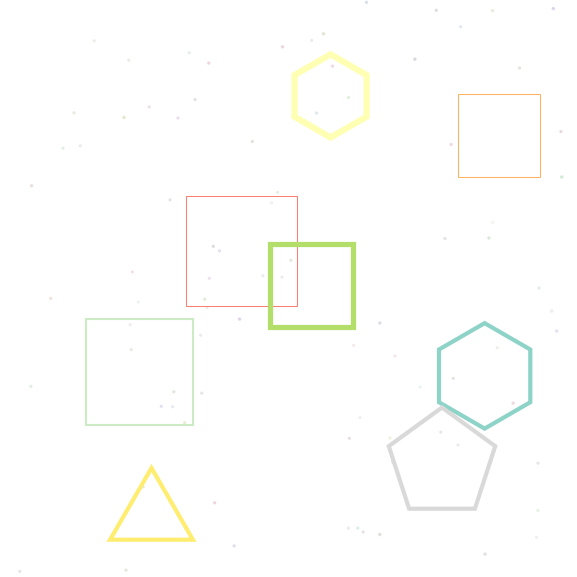[{"shape": "hexagon", "thickness": 2, "radius": 0.46, "center": [0.839, 0.348]}, {"shape": "hexagon", "thickness": 3, "radius": 0.36, "center": [0.572, 0.833]}, {"shape": "square", "thickness": 0.5, "radius": 0.48, "center": [0.418, 0.564]}, {"shape": "square", "thickness": 0.5, "radius": 0.36, "center": [0.864, 0.764]}, {"shape": "square", "thickness": 2.5, "radius": 0.36, "center": [0.54, 0.504]}, {"shape": "pentagon", "thickness": 2, "radius": 0.48, "center": [0.765, 0.197]}, {"shape": "square", "thickness": 1, "radius": 0.46, "center": [0.242, 0.355]}, {"shape": "triangle", "thickness": 2, "radius": 0.41, "center": [0.262, 0.106]}]